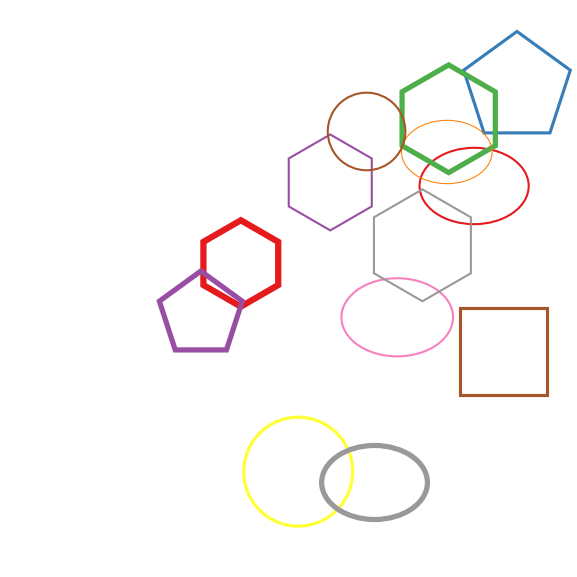[{"shape": "hexagon", "thickness": 3, "radius": 0.37, "center": [0.417, 0.543]}, {"shape": "oval", "thickness": 1, "radius": 0.47, "center": [0.821, 0.677]}, {"shape": "pentagon", "thickness": 1.5, "radius": 0.49, "center": [0.895, 0.848]}, {"shape": "hexagon", "thickness": 2.5, "radius": 0.47, "center": [0.777, 0.794]}, {"shape": "pentagon", "thickness": 2.5, "radius": 0.38, "center": [0.348, 0.454]}, {"shape": "hexagon", "thickness": 1, "radius": 0.42, "center": [0.572, 0.683]}, {"shape": "oval", "thickness": 0.5, "radius": 0.39, "center": [0.774, 0.736]}, {"shape": "circle", "thickness": 1.5, "radius": 0.47, "center": [0.516, 0.182]}, {"shape": "circle", "thickness": 1, "radius": 0.34, "center": [0.635, 0.771]}, {"shape": "square", "thickness": 1.5, "radius": 0.38, "center": [0.871, 0.39]}, {"shape": "oval", "thickness": 1, "radius": 0.48, "center": [0.688, 0.45]}, {"shape": "hexagon", "thickness": 1, "radius": 0.48, "center": [0.731, 0.574]}, {"shape": "oval", "thickness": 2.5, "radius": 0.46, "center": [0.649, 0.164]}]